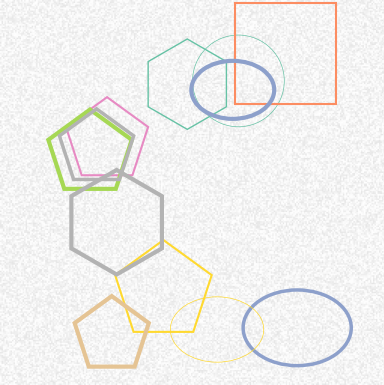[{"shape": "hexagon", "thickness": 1, "radius": 0.59, "center": [0.486, 0.781]}, {"shape": "circle", "thickness": 0.5, "radius": 0.6, "center": [0.619, 0.79]}, {"shape": "square", "thickness": 1.5, "radius": 0.65, "center": [0.742, 0.862]}, {"shape": "oval", "thickness": 2.5, "radius": 0.7, "center": [0.772, 0.149]}, {"shape": "oval", "thickness": 3, "radius": 0.54, "center": [0.605, 0.767]}, {"shape": "pentagon", "thickness": 1.5, "radius": 0.56, "center": [0.278, 0.636]}, {"shape": "pentagon", "thickness": 3, "radius": 0.57, "center": [0.234, 0.602]}, {"shape": "oval", "thickness": 0.5, "radius": 0.61, "center": [0.564, 0.144]}, {"shape": "pentagon", "thickness": 1.5, "radius": 0.66, "center": [0.424, 0.245]}, {"shape": "pentagon", "thickness": 3, "radius": 0.51, "center": [0.29, 0.13]}, {"shape": "pentagon", "thickness": 2.5, "radius": 0.51, "center": [0.251, 0.616]}, {"shape": "hexagon", "thickness": 3, "radius": 0.68, "center": [0.303, 0.423]}]